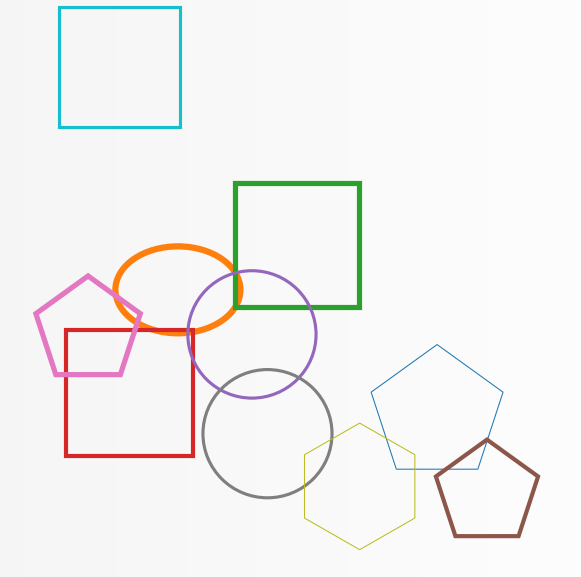[{"shape": "pentagon", "thickness": 0.5, "radius": 0.6, "center": [0.752, 0.283]}, {"shape": "oval", "thickness": 3, "radius": 0.54, "center": [0.306, 0.497]}, {"shape": "square", "thickness": 2.5, "radius": 0.53, "center": [0.511, 0.575]}, {"shape": "square", "thickness": 2, "radius": 0.54, "center": [0.222, 0.319]}, {"shape": "circle", "thickness": 1.5, "radius": 0.55, "center": [0.433, 0.42]}, {"shape": "pentagon", "thickness": 2, "radius": 0.46, "center": [0.838, 0.146]}, {"shape": "pentagon", "thickness": 2.5, "radius": 0.47, "center": [0.152, 0.427]}, {"shape": "circle", "thickness": 1.5, "radius": 0.56, "center": [0.46, 0.248]}, {"shape": "hexagon", "thickness": 0.5, "radius": 0.55, "center": [0.619, 0.157]}, {"shape": "square", "thickness": 1.5, "radius": 0.52, "center": [0.206, 0.884]}]